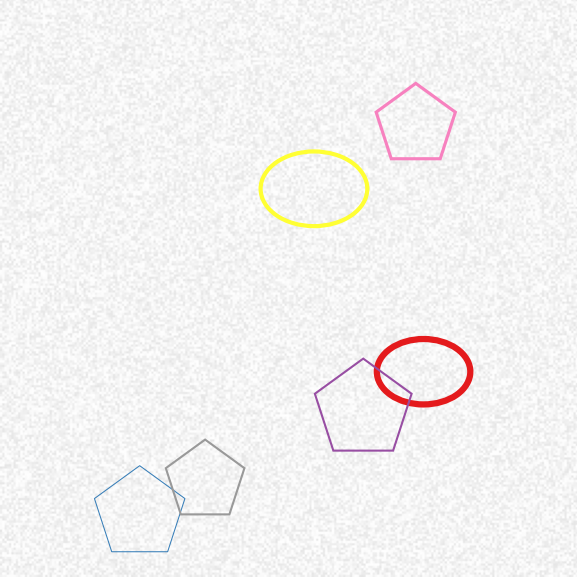[{"shape": "oval", "thickness": 3, "radius": 0.4, "center": [0.733, 0.355]}, {"shape": "pentagon", "thickness": 0.5, "radius": 0.41, "center": [0.242, 0.11]}, {"shape": "pentagon", "thickness": 1, "radius": 0.44, "center": [0.629, 0.29]}, {"shape": "oval", "thickness": 2, "radius": 0.46, "center": [0.544, 0.672]}, {"shape": "pentagon", "thickness": 1.5, "radius": 0.36, "center": [0.72, 0.783]}, {"shape": "pentagon", "thickness": 1, "radius": 0.36, "center": [0.355, 0.166]}]